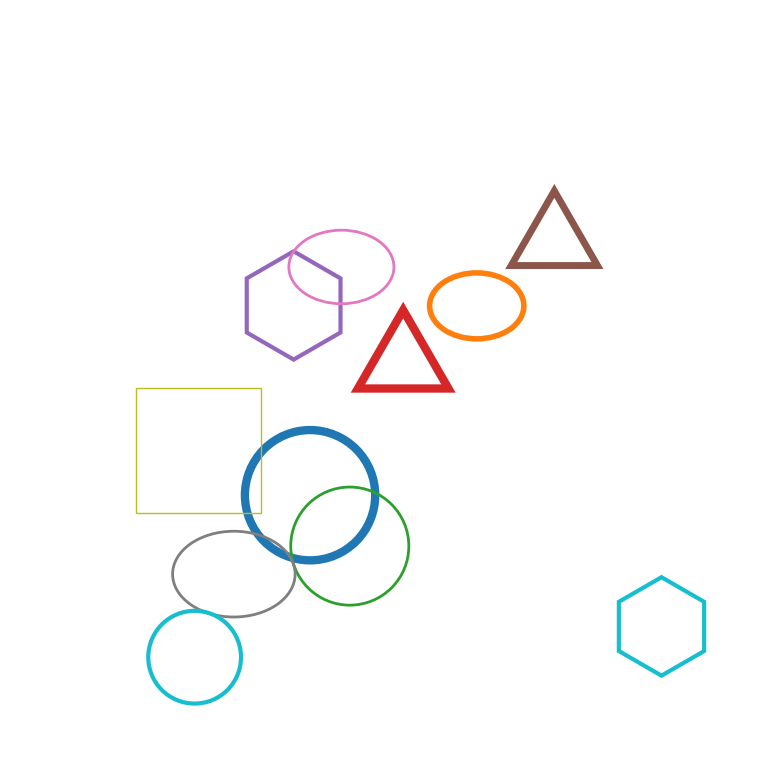[{"shape": "circle", "thickness": 3, "radius": 0.42, "center": [0.403, 0.357]}, {"shape": "oval", "thickness": 2, "radius": 0.31, "center": [0.619, 0.603]}, {"shape": "circle", "thickness": 1, "radius": 0.38, "center": [0.454, 0.291]}, {"shape": "triangle", "thickness": 3, "radius": 0.34, "center": [0.524, 0.529]}, {"shape": "hexagon", "thickness": 1.5, "radius": 0.35, "center": [0.381, 0.603]}, {"shape": "triangle", "thickness": 2.5, "radius": 0.32, "center": [0.72, 0.687]}, {"shape": "oval", "thickness": 1, "radius": 0.34, "center": [0.443, 0.653]}, {"shape": "oval", "thickness": 1, "radius": 0.4, "center": [0.304, 0.254]}, {"shape": "square", "thickness": 0.5, "radius": 0.41, "center": [0.258, 0.415]}, {"shape": "hexagon", "thickness": 1.5, "radius": 0.32, "center": [0.859, 0.186]}, {"shape": "circle", "thickness": 1.5, "radius": 0.3, "center": [0.253, 0.146]}]